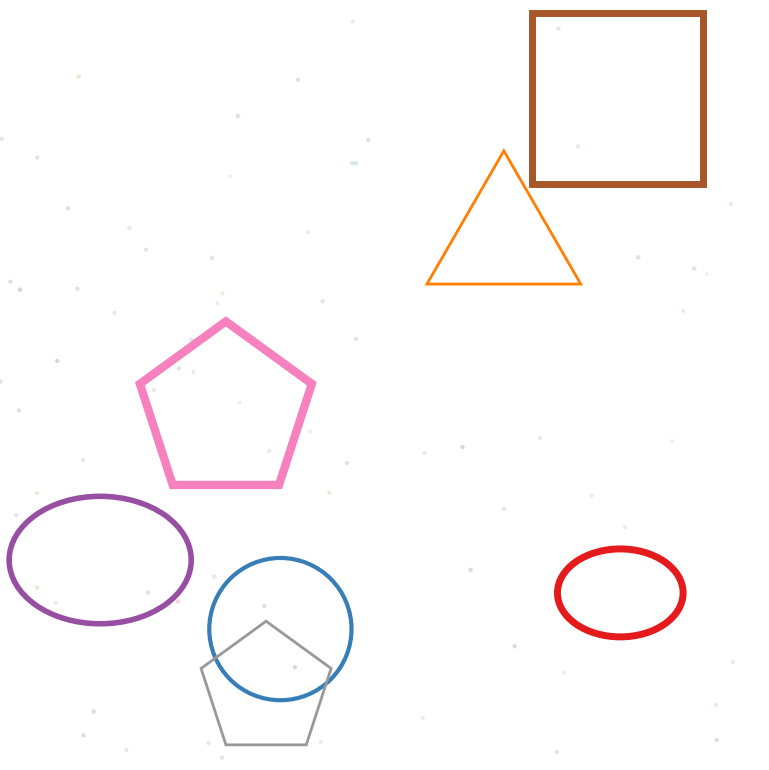[{"shape": "oval", "thickness": 2.5, "radius": 0.41, "center": [0.806, 0.23]}, {"shape": "circle", "thickness": 1.5, "radius": 0.46, "center": [0.364, 0.183]}, {"shape": "oval", "thickness": 2, "radius": 0.59, "center": [0.13, 0.273]}, {"shape": "triangle", "thickness": 1, "radius": 0.58, "center": [0.654, 0.689]}, {"shape": "square", "thickness": 2.5, "radius": 0.56, "center": [0.803, 0.872]}, {"shape": "pentagon", "thickness": 3, "radius": 0.59, "center": [0.293, 0.465]}, {"shape": "pentagon", "thickness": 1, "radius": 0.44, "center": [0.346, 0.104]}]